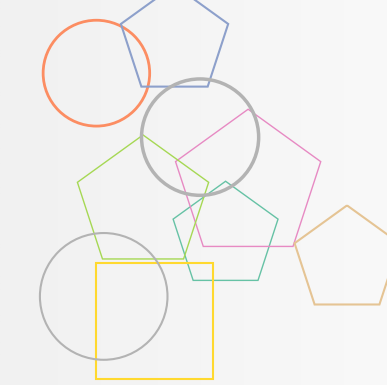[{"shape": "pentagon", "thickness": 1, "radius": 0.71, "center": [0.582, 0.387]}, {"shape": "circle", "thickness": 2, "radius": 0.69, "center": [0.249, 0.81]}, {"shape": "pentagon", "thickness": 1.5, "radius": 0.73, "center": [0.45, 0.893]}, {"shape": "pentagon", "thickness": 1, "radius": 0.98, "center": [0.64, 0.519]}, {"shape": "pentagon", "thickness": 1, "radius": 0.89, "center": [0.369, 0.471]}, {"shape": "square", "thickness": 1.5, "radius": 0.76, "center": [0.398, 0.167]}, {"shape": "pentagon", "thickness": 1.5, "radius": 0.71, "center": [0.896, 0.324]}, {"shape": "circle", "thickness": 1.5, "radius": 0.82, "center": [0.268, 0.23]}, {"shape": "circle", "thickness": 2.5, "radius": 0.76, "center": [0.516, 0.644]}]